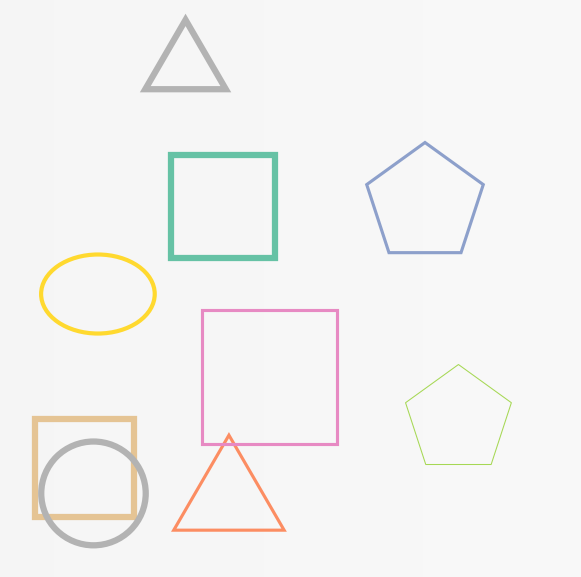[{"shape": "square", "thickness": 3, "radius": 0.45, "center": [0.384, 0.641]}, {"shape": "triangle", "thickness": 1.5, "radius": 0.55, "center": [0.394, 0.136]}, {"shape": "pentagon", "thickness": 1.5, "radius": 0.53, "center": [0.731, 0.647]}, {"shape": "square", "thickness": 1.5, "radius": 0.58, "center": [0.464, 0.346]}, {"shape": "pentagon", "thickness": 0.5, "radius": 0.48, "center": [0.789, 0.272]}, {"shape": "oval", "thickness": 2, "radius": 0.49, "center": [0.168, 0.49]}, {"shape": "square", "thickness": 3, "radius": 0.42, "center": [0.145, 0.188]}, {"shape": "triangle", "thickness": 3, "radius": 0.4, "center": [0.319, 0.885]}, {"shape": "circle", "thickness": 3, "radius": 0.45, "center": [0.161, 0.145]}]